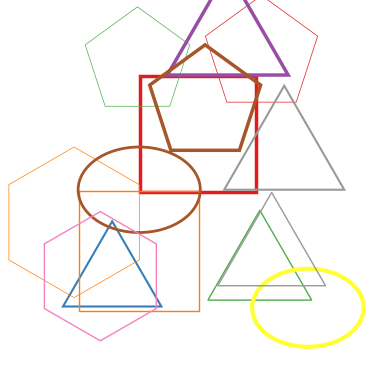[{"shape": "pentagon", "thickness": 0.5, "radius": 0.77, "center": [0.679, 0.859]}, {"shape": "square", "thickness": 2.5, "radius": 0.75, "center": [0.514, 0.652]}, {"shape": "triangle", "thickness": 1.5, "radius": 0.74, "center": [0.291, 0.278]}, {"shape": "triangle", "thickness": 1, "radius": 0.78, "center": [0.675, 0.298]}, {"shape": "pentagon", "thickness": 0.5, "radius": 0.71, "center": [0.357, 0.839]}, {"shape": "triangle", "thickness": 2.5, "radius": 0.91, "center": [0.592, 0.896]}, {"shape": "square", "thickness": 1, "radius": 0.78, "center": [0.362, 0.348]}, {"shape": "hexagon", "thickness": 0.5, "radius": 0.98, "center": [0.192, 0.423]}, {"shape": "oval", "thickness": 3, "radius": 0.72, "center": [0.8, 0.201]}, {"shape": "pentagon", "thickness": 2.5, "radius": 0.76, "center": [0.533, 0.732]}, {"shape": "oval", "thickness": 2, "radius": 0.79, "center": [0.362, 0.507]}, {"shape": "hexagon", "thickness": 1, "radius": 0.84, "center": [0.261, 0.283]}, {"shape": "triangle", "thickness": 1.5, "radius": 0.9, "center": [0.738, 0.597]}, {"shape": "triangle", "thickness": 1, "radius": 0.81, "center": [0.706, 0.339]}]